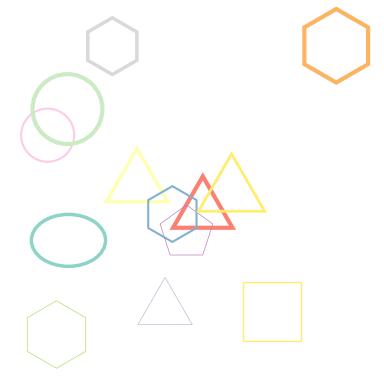[{"shape": "oval", "thickness": 2.5, "radius": 0.48, "center": [0.178, 0.376]}, {"shape": "triangle", "thickness": 2.5, "radius": 0.46, "center": [0.356, 0.522]}, {"shape": "triangle", "thickness": 0.5, "radius": 0.41, "center": [0.429, 0.198]}, {"shape": "triangle", "thickness": 3, "radius": 0.45, "center": [0.527, 0.453]}, {"shape": "hexagon", "thickness": 1.5, "radius": 0.36, "center": [0.448, 0.444]}, {"shape": "hexagon", "thickness": 3, "radius": 0.48, "center": [0.873, 0.881]}, {"shape": "hexagon", "thickness": 0.5, "radius": 0.44, "center": [0.147, 0.131]}, {"shape": "circle", "thickness": 1.5, "radius": 0.34, "center": [0.124, 0.649]}, {"shape": "hexagon", "thickness": 2.5, "radius": 0.37, "center": [0.292, 0.88]}, {"shape": "pentagon", "thickness": 0.5, "radius": 0.36, "center": [0.484, 0.396]}, {"shape": "circle", "thickness": 3, "radius": 0.45, "center": [0.175, 0.717]}, {"shape": "square", "thickness": 1, "radius": 0.38, "center": [0.707, 0.191]}, {"shape": "triangle", "thickness": 2, "radius": 0.5, "center": [0.601, 0.501]}]